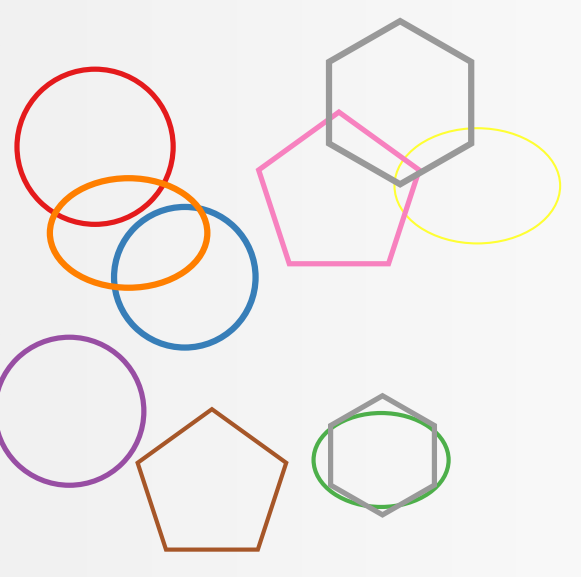[{"shape": "circle", "thickness": 2.5, "radius": 0.67, "center": [0.164, 0.745]}, {"shape": "circle", "thickness": 3, "radius": 0.61, "center": [0.318, 0.519]}, {"shape": "oval", "thickness": 2, "radius": 0.58, "center": [0.656, 0.203]}, {"shape": "circle", "thickness": 2.5, "radius": 0.64, "center": [0.119, 0.287]}, {"shape": "oval", "thickness": 3, "radius": 0.68, "center": [0.221, 0.596]}, {"shape": "oval", "thickness": 1, "radius": 0.71, "center": [0.821, 0.677]}, {"shape": "pentagon", "thickness": 2, "radius": 0.67, "center": [0.365, 0.156]}, {"shape": "pentagon", "thickness": 2.5, "radius": 0.73, "center": [0.583, 0.66]}, {"shape": "hexagon", "thickness": 3, "radius": 0.71, "center": [0.688, 0.821]}, {"shape": "hexagon", "thickness": 2.5, "radius": 0.52, "center": [0.658, 0.211]}]